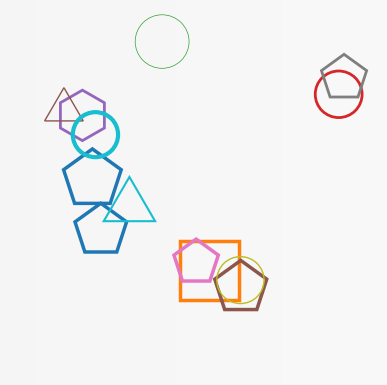[{"shape": "pentagon", "thickness": 2.5, "radius": 0.35, "center": [0.26, 0.402]}, {"shape": "pentagon", "thickness": 2.5, "radius": 0.39, "center": [0.238, 0.535]}, {"shape": "square", "thickness": 2.5, "radius": 0.38, "center": [0.54, 0.297]}, {"shape": "circle", "thickness": 0.5, "radius": 0.35, "center": [0.418, 0.892]}, {"shape": "circle", "thickness": 2, "radius": 0.3, "center": [0.874, 0.755]}, {"shape": "hexagon", "thickness": 2, "radius": 0.33, "center": [0.213, 0.7]}, {"shape": "triangle", "thickness": 1, "radius": 0.29, "center": [0.165, 0.715]}, {"shape": "pentagon", "thickness": 2.5, "radius": 0.35, "center": [0.621, 0.253]}, {"shape": "pentagon", "thickness": 2.5, "radius": 0.3, "center": [0.506, 0.319]}, {"shape": "pentagon", "thickness": 2, "radius": 0.31, "center": [0.888, 0.798]}, {"shape": "circle", "thickness": 1, "radius": 0.3, "center": [0.62, 0.272]}, {"shape": "circle", "thickness": 3, "radius": 0.29, "center": [0.246, 0.65]}, {"shape": "triangle", "thickness": 1.5, "radius": 0.38, "center": [0.334, 0.464]}]